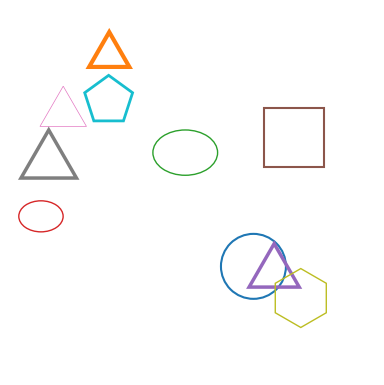[{"shape": "circle", "thickness": 1.5, "radius": 0.42, "center": [0.658, 0.308]}, {"shape": "triangle", "thickness": 3, "radius": 0.3, "center": [0.284, 0.856]}, {"shape": "oval", "thickness": 1, "radius": 0.42, "center": [0.481, 0.604]}, {"shape": "oval", "thickness": 1, "radius": 0.29, "center": [0.106, 0.438]}, {"shape": "triangle", "thickness": 2.5, "radius": 0.38, "center": [0.712, 0.292]}, {"shape": "square", "thickness": 1.5, "radius": 0.39, "center": [0.764, 0.643]}, {"shape": "triangle", "thickness": 0.5, "radius": 0.35, "center": [0.164, 0.706]}, {"shape": "triangle", "thickness": 2.5, "radius": 0.42, "center": [0.127, 0.579]}, {"shape": "hexagon", "thickness": 1, "radius": 0.38, "center": [0.781, 0.226]}, {"shape": "pentagon", "thickness": 2, "radius": 0.33, "center": [0.282, 0.739]}]